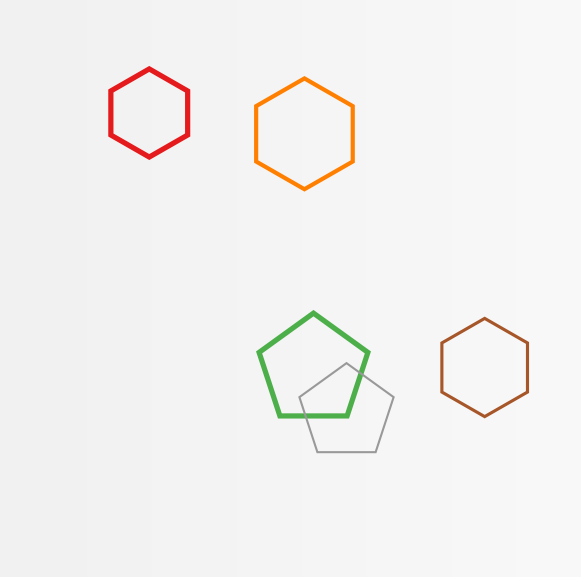[{"shape": "hexagon", "thickness": 2.5, "radius": 0.38, "center": [0.257, 0.803]}, {"shape": "pentagon", "thickness": 2.5, "radius": 0.49, "center": [0.539, 0.358]}, {"shape": "hexagon", "thickness": 2, "radius": 0.48, "center": [0.524, 0.767]}, {"shape": "hexagon", "thickness": 1.5, "radius": 0.43, "center": [0.834, 0.363]}, {"shape": "pentagon", "thickness": 1, "radius": 0.43, "center": [0.596, 0.285]}]